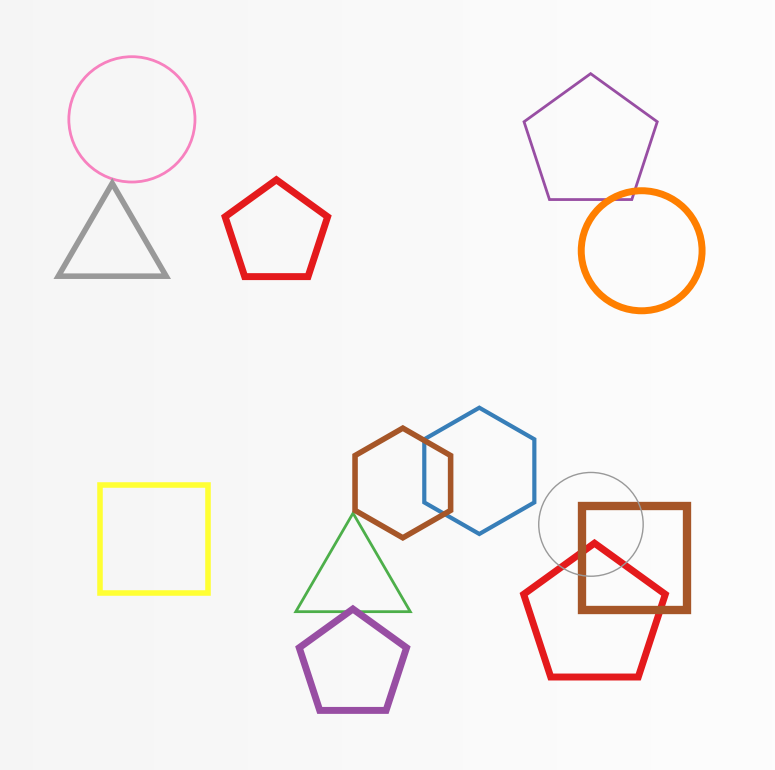[{"shape": "pentagon", "thickness": 2.5, "radius": 0.35, "center": [0.357, 0.697]}, {"shape": "pentagon", "thickness": 2.5, "radius": 0.48, "center": [0.767, 0.198]}, {"shape": "hexagon", "thickness": 1.5, "radius": 0.41, "center": [0.618, 0.389]}, {"shape": "triangle", "thickness": 1, "radius": 0.43, "center": [0.456, 0.248]}, {"shape": "pentagon", "thickness": 1, "radius": 0.45, "center": [0.762, 0.814]}, {"shape": "pentagon", "thickness": 2.5, "radius": 0.36, "center": [0.455, 0.136]}, {"shape": "circle", "thickness": 2.5, "radius": 0.39, "center": [0.828, 0.674]}, {"shape": "square", "thickness": 2, "radius": 0.35, "center": [0.198, 0.3]}, {"shape": "hexagon", "thickness": 2, "radius": 0.36, "center": [0.52, 0.373]}, {"shape": "square", "thickness": 3, "radius": 0.34, "center": [0.819, 0.275]}, {"shape": "circle", "thickness": 1, "radius": 0.41, "center": [0.17, 0.845]}, {"shape": "circle", "thickness": 0.5, "radius": 0.34, "center": [0.763, 0.319]}, {"shape": "triangle", "thickness": 2, "radius": 0.4, "center": [0.145, 0.681]}]